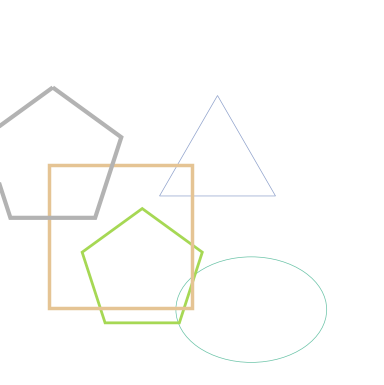[{"shape": "oval", "thickness": 0.5, "radius": 0.98, "center": [0.653, 0.196]}, {"shape": "triangle", "thickness": 0.5, "radius": 0.87, "center": [0.565, 0.578]}, {"shape": "pentagon", "thickness": 2, "radius": 0.82, "center": [0.369, 0.294]}, {"shape": "square", "thickness": 2.5, "radius": 0.93, "center": [0.314, 0.386]}, {"shape": "pentagon", "thickness": 3, "radius": 0.94, "center": [0.137, 0.586]}]